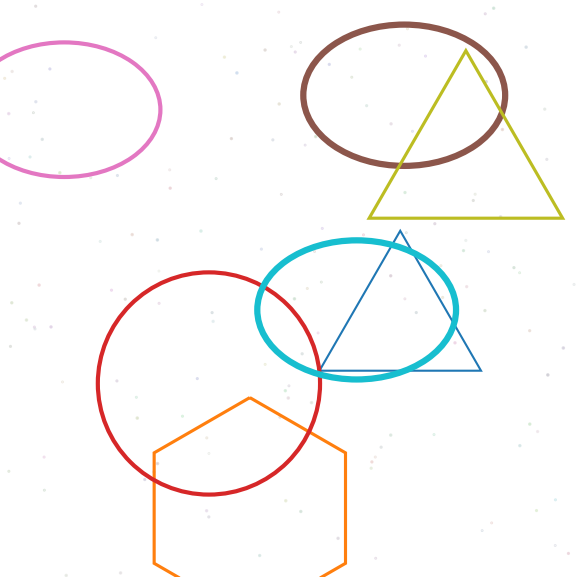[{"shape": "triangle", "thickness": 1, "radius": 0.81, "center": [0.693, 0.438]}, {"shape": "hexagon", "thickness": 1.5, "radius": 0.96, "center": [0.433, 0.119]}, {"shape": "circle", "thickness": 2, "radius": 0.96, "center": [0.362, 0.335]}, {"shape": "oval", "thickness": 3, "radius": 0.87, "center": [0.7, 0.834]}, {"shape": "oval", "thickness": 2, "radius": 0.83, "center": [0.111, 0.809]}, {"shape": "triangle", "thickness": 1.5, "radius": 0.97, "center": [0.807, 0.718]}, {"shape": "oval", "thickness": 3, "radius": 0.86, "center": [0.618, 0.463]}]